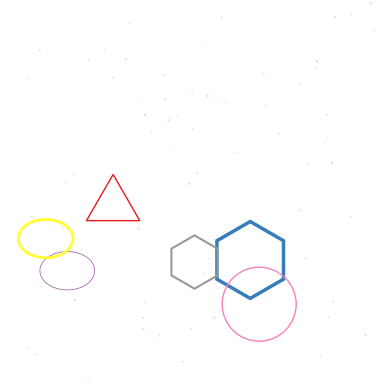[{"shape": "triangle", "thickness": 1, "radius": 0.4, "center": [0.294, 0.467]}, {"shape": "hexagon", "thickness": 2.5, "radius": 0.5, "center": [0.65, 0.325]}, {"shape": "oval", "thickness": 0.5, "radius": 0.36, "center": [0.175, 0.297]}, {"shape": "oval", "thickness": 2, "radius": 0.36, "center": [0.119, 0.38]}, {"shape": "circle", "thickness": 1, "radius": 0.48, "center": [0.673, 0.21]}, {"shape": "hexagon", "thickness": 1.5, "radius": 0.35, "center": [0.505, 0.319]}]